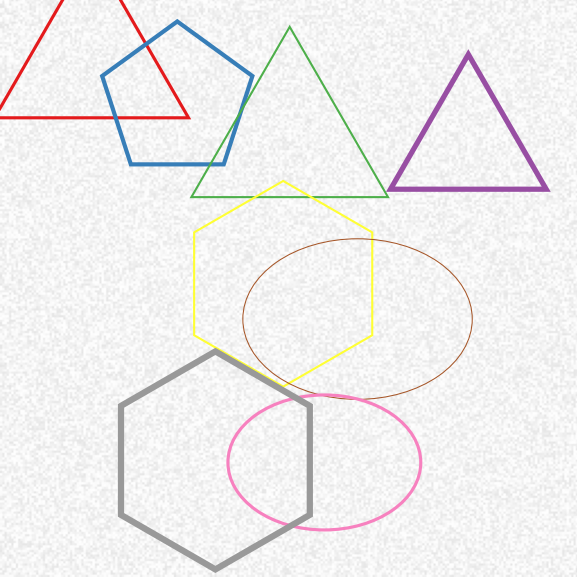[{"shape": "triangle", "thickness": 1.5, "radius": 0.97, "center": [0.159, 0.892]}, {"shape": "pentagon", "thickness": 2, "radius": 0.68, "center": [0.307, 0.825]}, {"shape": "triangle", "thickness": 1, "radius": 0.98, "center": [0.502, 0.756]}, {"shape": "triangle", "thickness": 2.5, "radius": 0.78, "center": [0.811, 0.749]}, {"shape": "hexagon", "thickness": 1, "radius": 0.89, "center": [0.49, 0.508]}, {"shape": "oval", "thickness": 0.5, "radius": 0.99, "center": [0.619, 0.447]}, {"shape": "oval", "thickness": 1.5, "radius": 0.83, "center": [0.562, 0.198]}, {"shape": "hexagon", "thickness": 3, "radius": 0.94, "center": [0.373, 0.202]}]